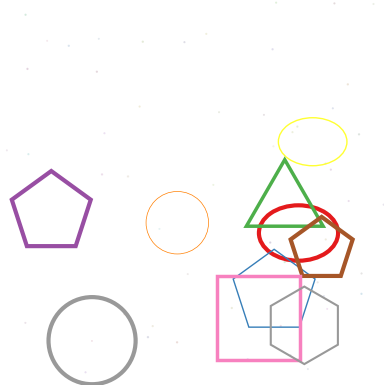[{"shape": "oval", "thickness": 3, "radius": 0.51, "center": [0.775, 0.395]}, {"shape": "pentagon", "thickness": 1, "radius": 0.56, "center": [0.712, 0.241]}, {"shape": "triangle", "thickness": 2.5, "radius": 0.58, "center": [0.74, 0.47]}, {"shape": "pentagon", "thickness": 3, "radius": 0.54, "center": [0.133, 0.448]}, {"shape": "circle", "thickness": 0.5, "radius": 0.41, "center": [0.461, 0.422]}, {"shape": "oval", "thickness": 1, "radius": 0.45, "center": [0.812, 0.632]}, {"shape": "pentagon", "thickness": 3, "radius": 0.42, "center": [0.835, 0.352]}, {"shape": "square", "thickness": 2.5, "radius": 0.54, "center": [0.672, 0.174]}, {"shape": "circle", "thickness": 3, "radius": 0.57, "center": [0.239, 0.115]}, {"shape": "hexagon", "thickness": 1.5, "radius": 0.5, "center": [0.79, 0.155]}]